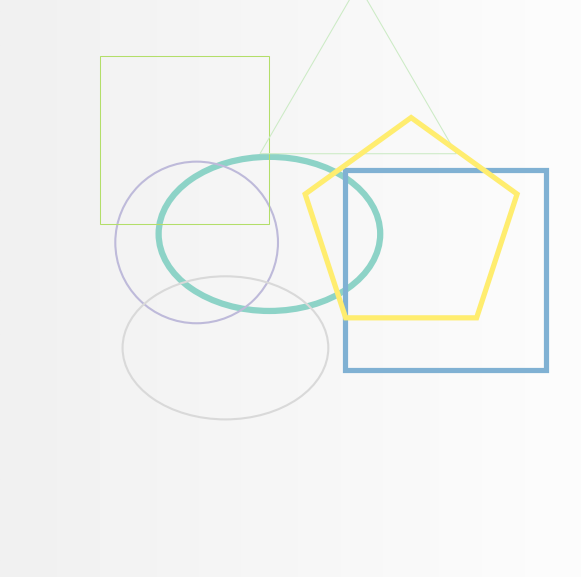[{"shape": "oval", "thickness": 3, "radius": 0.95, "center": [0.464, 0.594]}, {"shape": "circle", "thickness": 1, "radius": 0.7, "center": [0.338, 0.579]}, {"shape": "square", "thickness": 2.5, "radius": 0.87, "center": [0.767, 0.531]}, {"shape": "square", "thickness": 0.5, "radius": 0.73, "center": [0.318, 0.756]}, {"shape": "oval", "thickness": 1, "radius": 0.88, "center": [0.388, 0.397]}, {"shape": "triangle", "thickness": 0.5, "radius": 0.98, "center": [0.616, 0.83]}, {"shape": "pentagon", "thickness": 2.5, "radius": 0.96, "center": [0.707, 0.604]}]